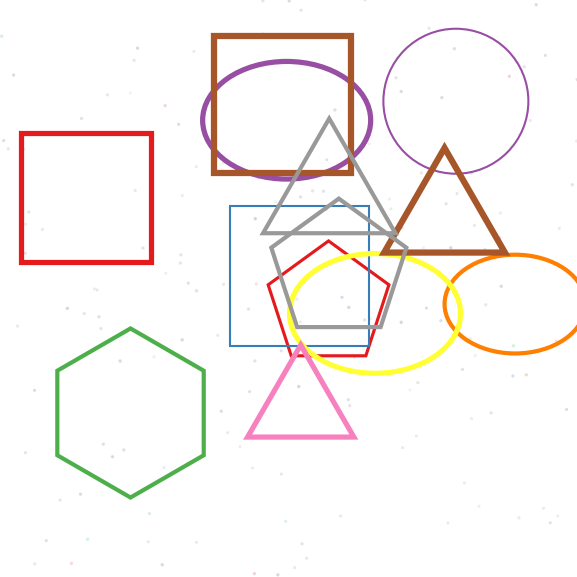[{"shape": "pentagon", "thickness": 1.5, "radius": 0.55, "center": [0.569, 0.472]}, {"shape": "square", "thickness": 2.5, "radius": 0.56, "center": [0.149, 0.657]}, {"shape": "square", "thickness": 1, "radius": 0.6, "center": [0.519, 0.521]}, {"shape": "hexagon", "thickness": 2, "radius": 0.73, "center": [0.226, 0.284]}, {"shape": "circle", "thickness": 1, "radius": 0.63, "center": [0.789, 0.824]}, {"shape": "oval", "thickness": 2.5, "radius": 0.73, "center": [0.496, 0.791]}, {"shape": "oval", "thickness": 2, "radius": 0.61, "center": [0.892, 0.473]}, {"shape": "oval", "thickness": 2.5, "radius": 0.74, "center": [0.649, 0.456]}, {"shape": "triangle", "thickness": 3, "radius": 0.6, "center": [0.77, 0.622]}, {"shape": "square", "thickness": 3, "radius": 0.59, "center": [0.489, 0.818]}, {"shape": "triangle", "thickness": 2.5, "radius": 0.53, "center": [0.521, 0.295]}, {"shape": "pentagon", "thickness": 2, "radius": 0.61, "center": [0.587, 0.532]}, {"shape": "triangle", "thickness": 2, "radius": 0.66, "center": [0.57, 0.661]}]